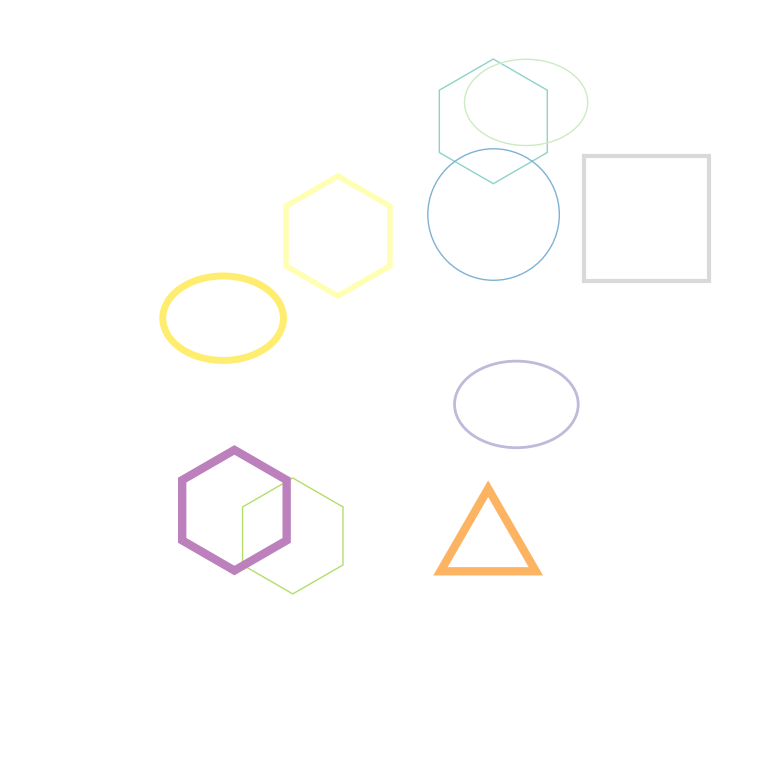[{"shape": "hexagon", "thickness": 0.5, "radius": 0.4, "center": [0.641, 0.842]}, {"shape": "hexagon", "thickness": 2, "radius": 0.39, "center": [0.439, 0.693]}, {"shape": "oval", "thickness": 1, "radius": 0.4, "center": [0.671, 0.475]}, {"shape": "circle", "thickness": 0.5, "radius": 0.43, "center": [0.641, 0.721]}, {"shape": "triangle", "thickness": 3, "radius": 0.36, "center": [0.634, 0.294]}, {"shape": "hexagon", "thickness": 0.5, "radius": 0.38, "center": [0.38, 0.304]}, {"shape": "square", "thickness": 1.5, "radius": 0.41, "center": [0.839, 0.717]}, {"shape": "hexagon", "thickness": 3, "radius": 0.39, "center": [0.304, 0.337]}, {"shape": "oval", "thickness": 0.5, "radius": 0.4, "center": [0.683, 0.867]}, {"shape": "oval", "thickness": 2.5, "radius": 0.39, "center": [0.29, 0.587]}]